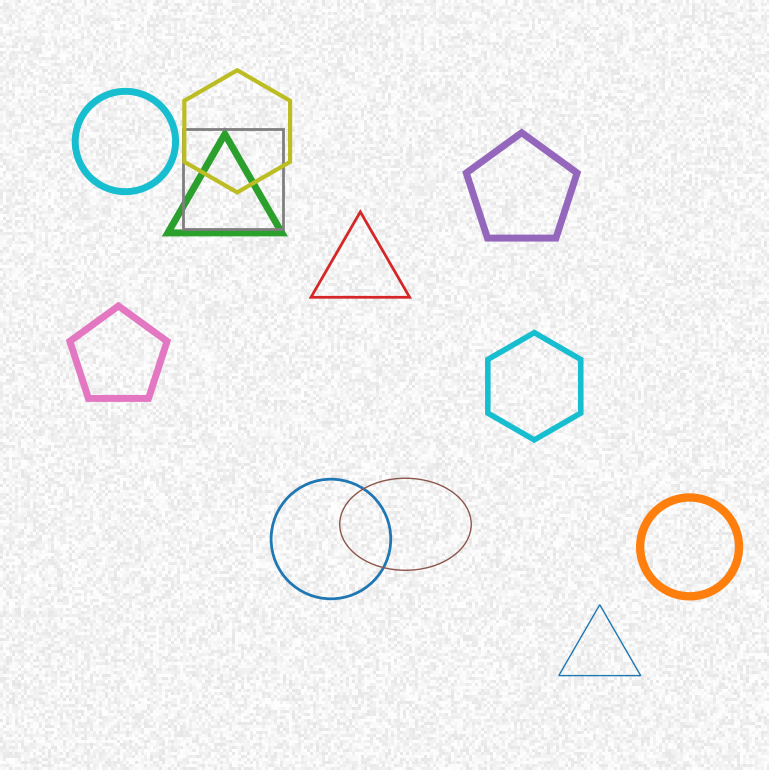[{"shape": "triangle", "thickness": 0.5, "radius": 0.31, "center": [0.779, 0.153]}, {"shape": "circle", "thickness": 1, "radius": 0.39, "center": [0.43, 0.3]}, {"shape": "circle", "thickness": 3, "radius": 0.32, "center": [0.896, 0.29]}, {"shape": "triangle", "thickness": 2.5, "radius": 0.43, "center": [0.292, 0.74]}, {"shape": "triangle", "thickness": 1, "radius": 0.37, "center": [0.468, 0.651]}, {"shape": "pentagon", "thickness": 2.5, "radius": 0.38, "center": [0.678, 0.752]}, {"shape": "oval", "thickness": 0.5, "radius": 0.43, "center": [0.527, 0.319]}, {"shape": "pentagon", "thickness": 2.5, "radius": 0.33, "center": [0.154, 0.536]}, {"shape": "square", "thickness": 1, "radius": 0.32, "center": [0.302, 0.768]}, {"shape": "hexagon", "thickness": 1.5, "radius": 0.4, "center": [0.308, 0.829]}, {"shape": "circle", "thickness": 2.5, "radius": 0.33, "center": [0.163, 0.816]}, {"shape": "hexagon", "thickness": 2, "radius": 0.35, "center": [0.694, 0.498]}]